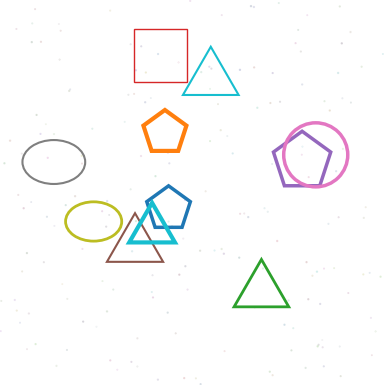[{"shape": "pentagon", "thickness": 2.5, "radius": 0.3, "center": [0.438, 0.458]}, {"shape": "pentagon", "thickness": 3, "radius": 0.29, "center": [0.428, 0.656]}, {"shape": "triangle", "thickness": 2, "radius": 0.41, "center": [0.679, 0.244]}, {"shape": "square", "thickness": 1, "radius": 0.34, "center": [0.416, 0.855]}, {"shape": "pentagon", "thickness": 2.5, "radius": 0.39, "center": [0.785, 0.581]}, {"shape": "triangle", "thickness": 1.5, "radius": 0.42, "center": [0.351, 0.362]}, {"shape": "circle", "thickness": 2.5, "radius": 0.42, "center": [0.82, 0.598]}, {"shape": "oval", "thickness": 1.5, "radius": 0.41, "center": [0.14, 0.579]}, {"shape": "oval", "thickness": 2, "radius": 0.36, "center": [0.243, 0.425]}, {"shape": "triangle", "thickness": 1.5, "radius": 0.42, "center": [0.547, 0.795]}, {"shape": "triangle", "thickness": 3, "radius": 0.34, "center": [0.395, 0.405]}]